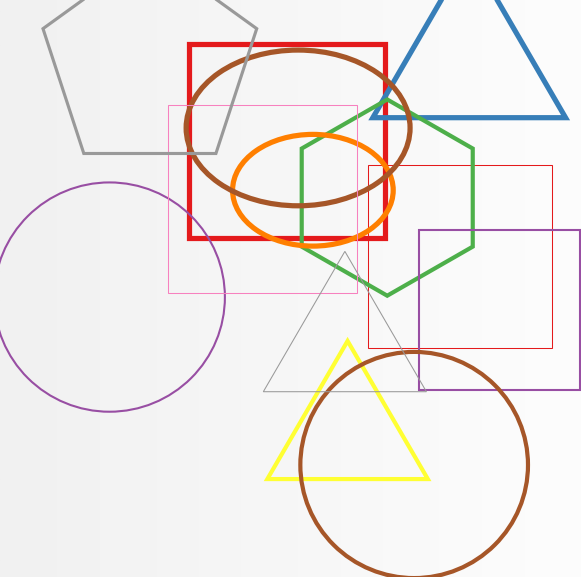[{"shape": "square", "thickness": 0.5, "radius": 0.8, "center": [0.791, 0.555]}, {"shape": "square", "thickness": 2.5, "radius": 0.84, "center": [0.494, 0.755]}, {"shape": "triangle", "thickness": 2.5, "radius": 0.96, "center": [0.807, 0.891]}, {"shape": "hexagon", "thickness": 2, "radius": 0.85, "center": [0.666, 0.657]}, {"shape": "circle", "thickness": 1, "radius": 0.99, "center": [0.188, 0.485]}, {"shape": "square", "thickness": 1, "radius": 0.69, "center": [0.86, 0.462]}, {"shape": "oval", "thickness": 2.5, "radius": 0.69, "center": [0.538, 0.67]}, {"shape": "triangle", "thickness": 2, "radius": 0.8, "center": [0.598, 0.249]}, {"shape": "circle", "thickness": 2, "radius": 0.98, "center": [0.713, 0.194]}, {"shape": "oval", "thickness": 2.5, "radius": 0.96, "center": [0.513, 0.778]}, {"shape": "square", "thickness": 0.5, "radius": 0.81, "center": [0.451, 0.655]}, {"shape": "triangle", "thickness": 0.5, "radius": 0.81, "center": [0.593, 0.402]}, {"shape": "pentagon", "thickness": 1.5, "radius": 0.97, "center": [0.258, 0.89]}]